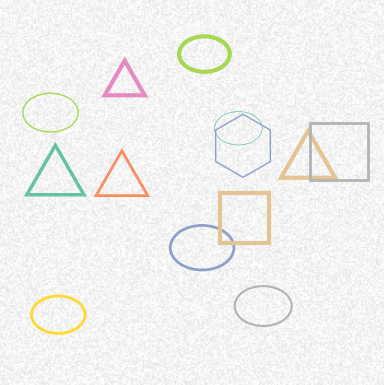[{"shape": "oval", "thickness": 0.5, "radius": 0.31, "center": [0.619, 0.667]}, {"shape": "triangle", "thickness": 2.5, "radius": 0.43, "center": [0.144, 0.537]}, {"shape": "triangle", "thickness": 2, "radius": 0.39, "center": [0.317, 0.531]}, {"shape": "hexagon", "thickness": 1, "radius": 0.41, "center": [0.631, 0.621]}, {"shape": "oval", "thickness": 2, "radius": 0.41, "center": [0.525, 0.357]}, {"shape": "triangle", "thickness": 3, "radius": 0.3, "center": [0.324, 0.782]}, {"shape": "oval", "thickness": 3, "radius": 0.33, "center": [0.531, 0.86]}, {"shape": "oval", "thickness": 1, "radius": 0.36, "center": [0.131, 0.707]}, {"shape": "oval", "thickness": 2, "radius": 0.35, "center": [0.151, 0.183]}, {"shape": "triangle", "thickness": 3, "radius": 0.41, "center": [0.8, 0.579]}, {"shape": "square", "thickness": 3, "radius": 0.32, "center": [0.634, 0.434]}, {"shape": "oval", "thickness": 1.5, "radius": 0.37, "center": [0.684, 0.205]}, {"shape": "square", "thickness": 2, "radius": 0.37, "center": [0.88, 0.607]}]